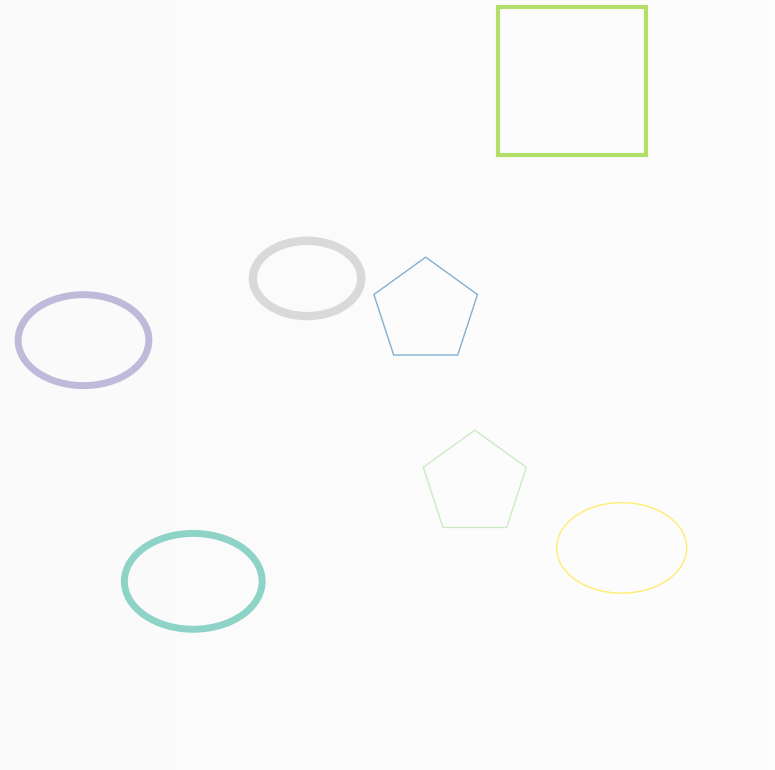[{"shape": "oval", "thickness": 2.5, "radius": 0.44, "center": [0.249, 0.245]}, {"shape": "oval", "thickness": 2.5, "radius": 0.42, "center": [0.108, 0.558]}, {"shape": "pentagon", "thickness": 0.5, "radius": 0.35, "center": [0.549, 0.596]}, {"shape": "square", "thickness": 1.5, "radius": 0.48, "center": [0.738, 0.895]}, {"shape": "oval", "thickness": 3, "radius": 0.35, "center": [0.396, 0.638]}, {"shape": "pentagon", "thickness": 0.5, "radius": 0.35, "center": [0.613, 0.372]}, {"shape": "oval", "thickness": 0.5, "radius": 0.42, "center": [0.802, 0.288]}]